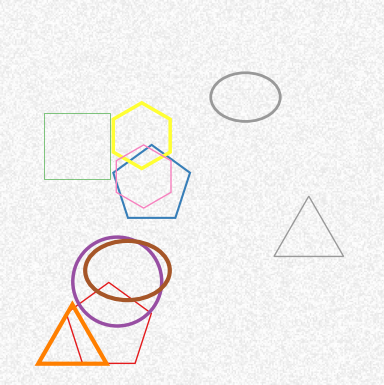[{"shape": "pentagon", "thickness": 1, "radius": 0.58, "center": [0.283, 0.15]}, {"shape": "pentagon", "thickness": 1.5, "radius": 0.52, "center": [0.394, 0.519]}, {"shape": "square", "thickness": 0.5, "radius": 0.43, "center": [0.201, 0.62]}, {"shape": "circle", "thickness": 2.5, "radius": 0.58, "center": [0.305, 0.269]}, {"shape": "triangle", "thickness": 3, "radius": 0.51, "center": [0.188, 0.107]}, {"shape": "hexagon", "thickness": 2.5, "radius": 0.43, "center": [0.368, 0.648]}, {"shape": "oval", "thickness": 3, "radius": 0.55, "center": [0.331, 0.297]}, {"shape": "hexagon", "thickness": 1, "radius": 0.41, "center": [0.373, 0.542]}, {"shape": "oval", "thickness": 2, "radius": 0.45, "center": [0.638, 0.748]}, {"shape": "triangle", "thickness": 1, "radius": 0.52, "center": [0.802, 0.386]}]